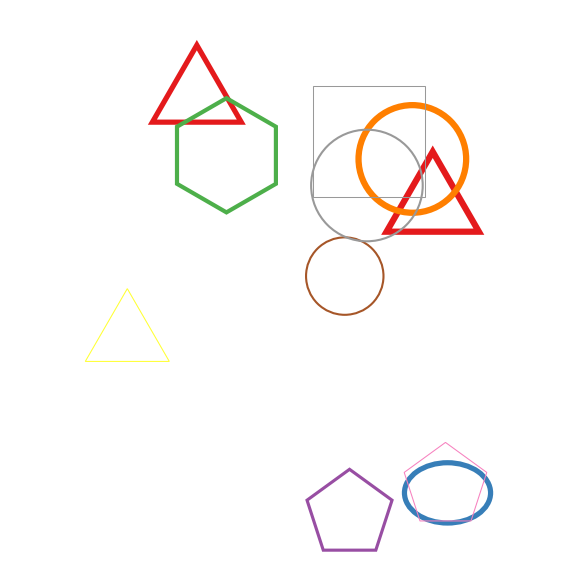[{"shape": "triangle", "thickness": 3, "radius": 0.46, "center": [0.749, 0.644]}, {"shape": "triangle", "thickness": 2.5, "radius": 0.44, "center": [0.341, 0.832]}, {"shape": "oval", "thickness": 2.5, "radius": 0.37, "center": [0.775, 0.146]}, {"shape": "hexagon", "thickness": 2, "radius": 0.49, "center": [0.392, 0.73]}, {"shape": "pentagon", "thickness": 1.5, "radius": 0.39, "center": [0.605, 0.109]}, {"shape": "circle", "thickness": 3, "radius": 0.47, "center": [0.714, 0.724]}, {"shape": "triangle", "thickness": 0.5, "radius": 0.42, "center": [0.22, 0.415]}, {"shape": "circle", "thickness": 1, "radius": 0.34, "center": [0.597, 0.521]}, {"shape": "pentagon", "thickness": 0.5, "radius": 0.38, "center": [0.771, 0.158]}, {"shape": "square", "thickness": 0.5, "radius": 0.48, "center": [0.639, 0.755]}, {"shape": "circle", "thickness": 1, "radius": 0.48, "center": [0.635, 0.678]}]